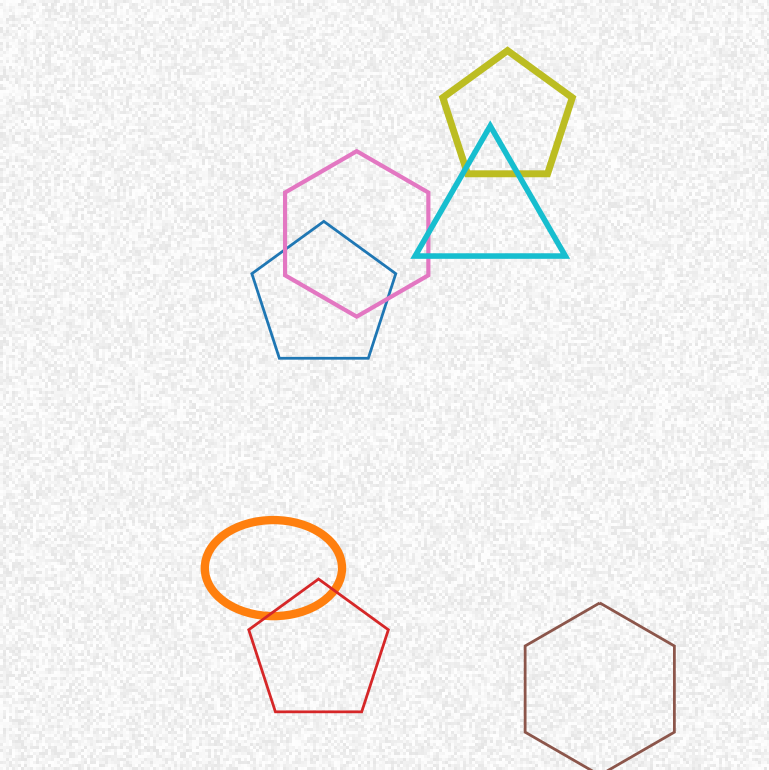[{"shape": "pentagon", "thickness": 1, "radius": 0.49, "center": [0.421, 0.614]}, {"shape": "oval", "thickness": 3, "radius": 0.45, "center": [0.355, 0.262]}, {"shape": "pentagon", "thickness": 1, "radius": 0.48, "center": [0.414, 0.153]}, {"shape": "hexagon", "thickness": 1, "radius": 0.56, "center": [0.779, 0.105]}, {"shape": "hexagon", "thickness": 1.5, "radius": 0.54, "center": [0.463, 0.696]}, {"shape": "pentagon", "thickness": 2.5, "radius": 0.44, "center": [0.659, 0.846]}, {"shape": "triangle", "thickness": 2, "radius": 0.56, "center": [0.637, 0.724]}]